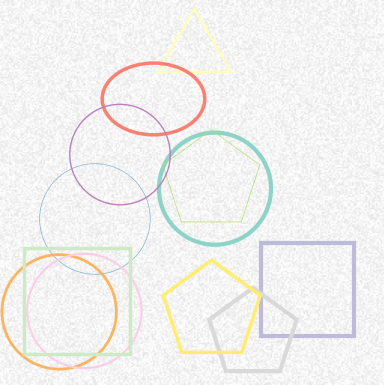[{"shape": "circle", "thickness": 3, "radius": 0.73, "center": [0.558, 0.51]}, {"shape": "triangle", "thickness": 1.5, "radius": 0.55, "center": [0.505, 0.868]}, {"shape": "square", "thickness": 3, "radius": 0.61, "center": [0.799, 0.248]}, {"shape": "oval", "thickness": 2.5, "radius": 0.67, "center": [0.399, 0.743]}, {"shape": "circle", "thickness": 0.5, "radius": 0.72, "center": [0.247, 0.431]}, {"shape": "circle", "thickness": 2, "radius": 0.74, "center": [0.154, 0.19]}, {"shape": "pentagon", "thickness": 0.5, "radius": 0.66, "center": [0.549, 0.531]}, {"shape": "circle", "thickness": 1.5, "radius": 0.74, "center": [0.219, 0.192]}, {"shape": "pentagon", "thickness": 3, "radius": 0.6, "center": [0.657, 0.133]}, {"shape": "circle", "thickness": 1, "radius": 0.65, "center": [0.312, 0.599]}, {"shape": "square", "thickness": 2.5, "radius": 0.69, "center": [0.201, 0.218]}, {"shape": "pentagon", "thickness": 2.5, "radius": 0.66, "center": [0.55, 0.192]}]